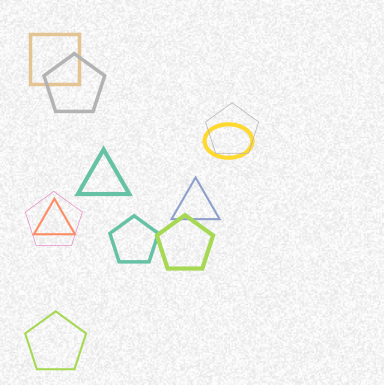[{"shape": "pentagon", "thickness": 2.5, "radius": 0.33, "center": [0.348, 0.373]}, {"shape": "triangle", "thickness": 3, "radius": 0.39, "center": [0.269, 0.535]}, {"shape": "triangle", "thickness": 1.5, "radius": 0.31, "center": [0.141, 0.422]}, {"shape": "triangle", "thickness": 1.5, "radius": 0.36, "center": [0.508, 0.467]}, {"shape": "pentagon", "thickness": 0.5, "radius": 0.39, "center": [0.14, 0.425]}, {"shape": "pentagon", "thickness": 3, "radius": 0.38, "center": [0.48, 0.365]}, {"shape": "pentagon", "thickness": 1.5, "radius": 0.42, "center": [0.145, 0.108]}, {"shape": "oval", "thickness": 3, "radius": 0.31, "center": [0.593, 0.634]}, {"shape": "square", "thickness": 2.5, "radius": 0.32, "center": [0.142, 0.846]}, {"shape": "pentagon", "thickness": 2.5, "radius": 0.41, "center": [0.193, 0.778]}, {"shape": "pentagon", "thickness": 0.5, "radius": 0.36, "center": [0.603, 0.661]}]